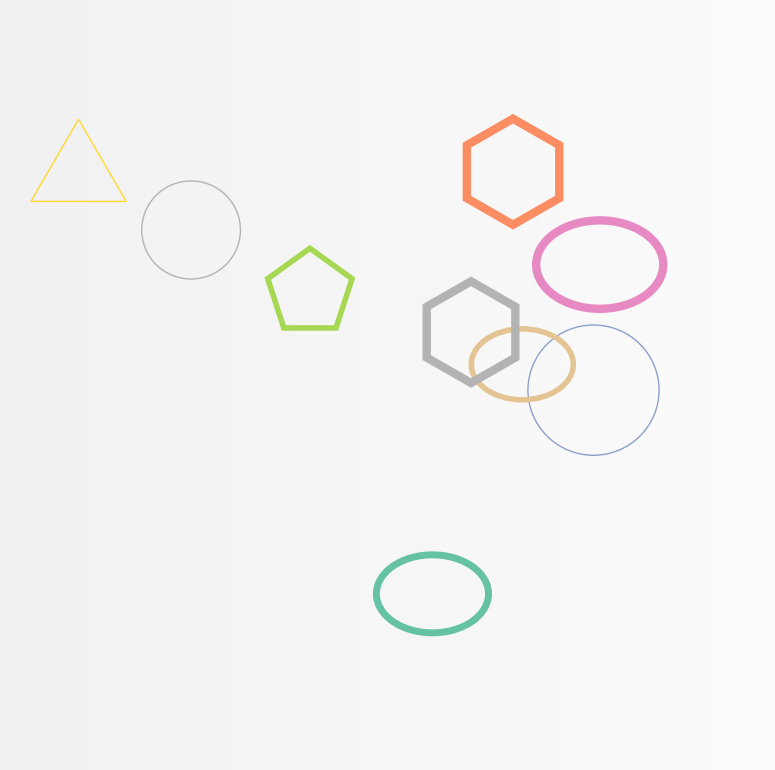[{"shape": "oval", "thickness": 2.5, "radius": 0.36, "center": [0.558, 0.229]}, {"shape": "hexagon", "thickness": 3, "radius": 0.34, "center": [0.662, 0.777]}, {"shape": "circle", "thickness": 0.5, "radius": 0.42, "center": [0.766, 0.493]}, {"shape": "oval", "thickness": 3, "radius": 0.41, "center": [0.774, 0.656]}, {"shape": "pentagon", "thickness": 2, "radius": 0.29, "center": [0.4, 0.62]}, {"shape": "triangle", "thickness": 0.5, "radius": 0.36, "center": [0.101, 0.774]}, {"shape": "oval", "thickness": 2, "radius": 0.33, "center": [0.674, 0.527]}, {"shape": "circle", "thickness": 0.5, "radius": 0.32, "center": [0.247, 0.701]}, {"shape": "hexagon", "thickness": 3, "radius": 0.33, "center": [0.608, 0.569]}]